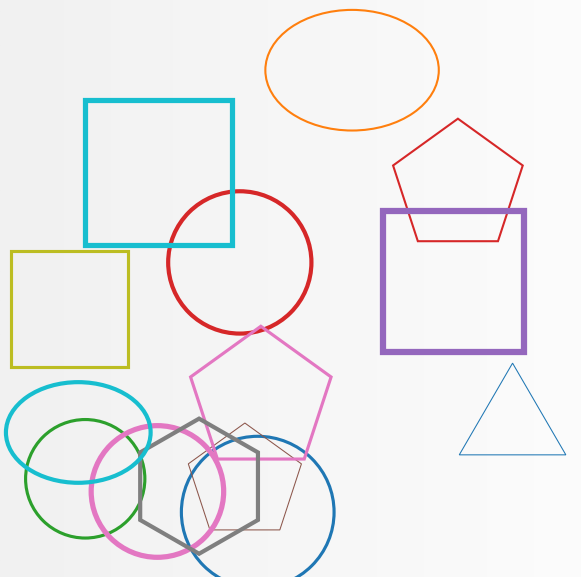[{"shape": "triangle", "thickness": 0.5, "radius": 0.53, "center": [0.882, 0.264]}, {"shape": "circle", "thickness": 1.5, "radius": 0.66, "center": [0.443, 0.112]}, {"shape": "oval", "thickness": 1, "radius": 0.75, "center": [0.606, 0.878]}, {"shape": "circle", "thickness": 1.5, "radius": 0.51, "center": [0.147, 0.17]}, {"shape": "pentagon", "thickness": 1, "radius": 0.59, "center": [0.788, 0.676]}, {"shape": "circle", "thickness": 2, "radius": 0.62, "center": [0.413, 0.545]}, {"shape": "square", "thickness": 3, "radius": 0.61, "center": [0.781, 0.512]}, {"shape": "pentagon", "thickness": 0.5, "radius": 0.51, "center": [0.421, 0.164]}, {"shape": "pentagon", "thickness": 1.5, "radius": 0.64, "center": [0.449, 0.307]}, {"shape": "circle", "thickness": 2.5, "radius": 0.57, "center": [0.271, 0.148]}, {"shape": "hexagon", "thickness": 2, "radius": 0.58, "center": [0.342, 0.157]}, {"shape": "square", "thickness": 1.5, "radius": 0.5, "center": [0.12, 0.464]}, {"shape": "oval", "thickness": 2, "radius": 0.62, "center": [0.135, 0.25]}, {"shape": "square", "thickness": 2.5, "radius": 0.63, "center": [0.273, 0.7]}]